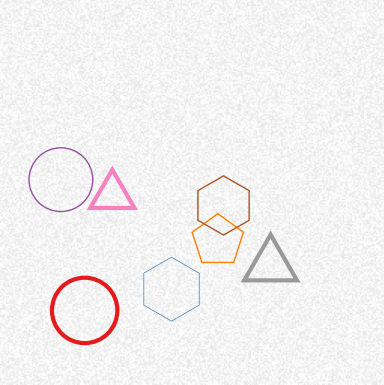[{"shape": "circle", "thickness": 3, "radius": 0.42, "center": [0.22, 0.194]}, {"shape": "hexagon", "thickness": 0.5, "radius": 0.42, "center": [0.446, 0.249]}, {"shape": "circle", "thickness": 1, "radius": 0.41, "center": [0.158, 0.533]}, {"shape": "pentagon", "thickness": 1, "radius": 0.35, "center": [0.566, 0.375]}, {"shape": "hexagon", "thickness": 1, "radius": 0.38, "center": [0.581, 0.466]}, {"shape": "triangle", "thickness": 3, "radius": 0.33, "center": [0.292, 0.493]}, {"shape": "triangle", "thickness": 3, "radius": 0.4, "center": [0.703, 0.311]}]